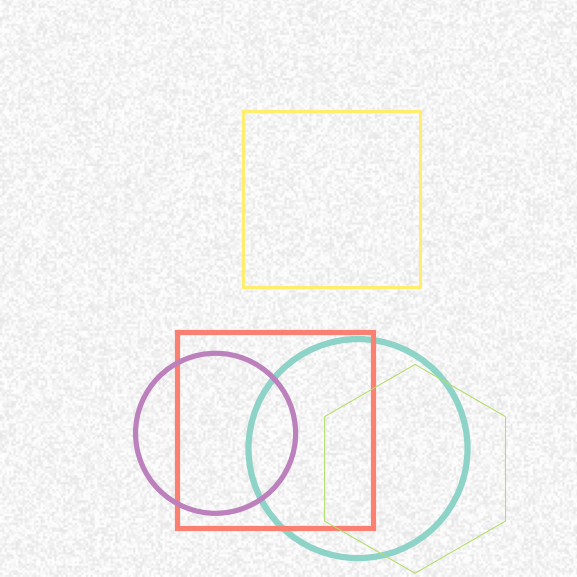[{"shape": "circle", "thickness": 3, "radius": 0.95, "center": [0.62, 0.222]}, {"shape": "square", "thickness": 2.5, "radius": 0.85, "center": [0.476, 0.255]}, {"shape": "hexagon", "thickness": 0.5, "radius": 0.9, "center": [0.719, 0.187]}, {"shape": "circle", "thickness": 2.5, "radius": 0.69, "center": [0.373, 0.249]}, {"shape": "square", "thickness": 1.5, "radius": 0.76, "center": [0.574, 0.655]}]